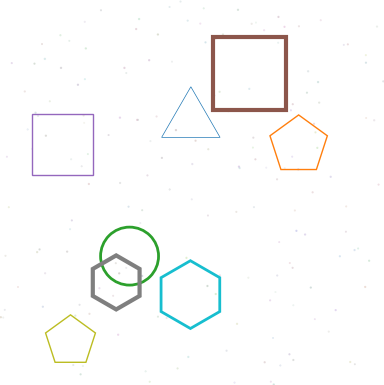[{"shape": "triangle", "thickness": 0.5, "radius": 0.44, "center": [0.496, 0.687]}, {"shape": "pentagon", "thickness": 1, "radius": 0.39, "center": [0.776, 0.623]}, {"shape": "circle", "thickness": 2, "radius": 0.38, "center": [0.337, 0.335]}, {"shape": "square", "thickness": 1, "radius": 0.4, "center": [0.161, 0.624]}, {"shape": "square", "thickness": 3, "radius": 0.47, "center": [0.648, 0.81]}, {"shape": "hexagon", "thickness": 3, "radius": 0.35, "center": [0.302, 0.266]}, {"shape": "pentagon", "thickness": 1, "radius": 0.34, "center": [0.183, 0.114]}, {"shape": "hexagon", "thickness": 2, "radius": 0.44, "center": [0.495, 0.235]}]